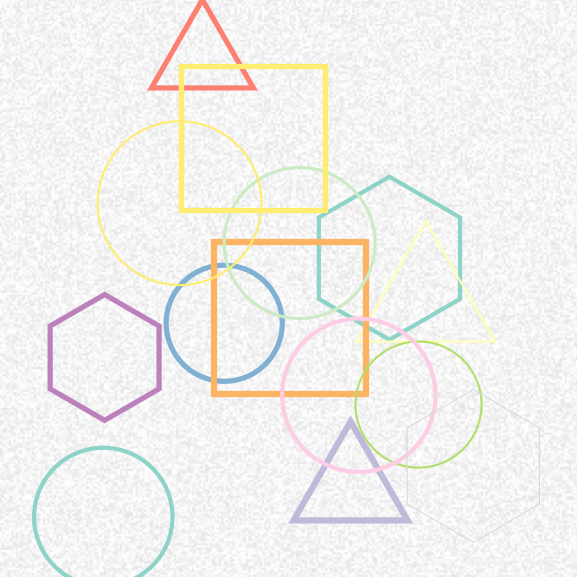[{"shape": "circle", "thickness": 2, "radius": 0.6, "center": [0.179, 0.104]}, {"shape": "hexagon", "thickness": 2, "radius": 0.71, "center": [0.674, 0.552]}, {"shape": "triangle", "thickness": 1, "radius": 0.69, "center": [0.737, 0.477]}, {"shape": "triangle", "thickness": 3, "radius": 0.57, "center": [0.607, 0.155]}, {"shape": "triangle", "thickness": 2.5, "radius": 0.51, "center": [0.35, 0.898]}, {"shape": "circle", "thickness": 2.5, "radius": 0.5, "center": [0.388, 0.439]}, {"shape": "square", "thickness": 3, "radius": 0.66, "center": [0.502, 0.448]}, {"shape": "circle", "thickness": 1, "radius": 0.55, "center": [0.725, 0.299]}, {"shape": "circle", "thickness": 2, "radius": 0.66, "center": [0.621, 0.315]}, {"shape": "hexagon", "thickness": 0.5, "radius": 0.66, "center": [0.82, 0.192]}, {"shape": "hexagon", "thickness": 2.5, "radius": 0.54, "center": [0.181, 0.38]}, {"shape": "circle", "thickness": 1.5, "radius": 0.65, "center": [0.519, 0.578]}, {"shape": "square", "thickness": 2.5, "radius": 0.62, "center": [0.438, 0.76]}, {"shape": "circle", "thickness": 1, "radius": 0.71, "center": [0.311, 0.647]}]